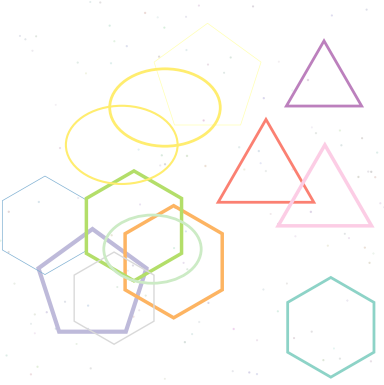[{"shape": "hexagon", "thickness": 2, "radius": 0.65, "center": [0.859, 0.15]}, {"shape": "pentagon", "thickness": 0.5, "radius": 0.73, "center": [0.539, 0.793]}, {"shape": "pentagon", "thickness": 3, "radius": 0.74, "center": [0.24, 0.258]}, {"shape": "triangle", "thickness": 2, "radius": 0.72, "center": [0.691, 0.546]}, {"shape": "hexagon", "thickness": 0.5, "radius": 0.64, "center": [0.117, 0.415]}, {"shape": "hexagon", "thickness": 2.5, "radius": 0.73, "center": [0.451, 0.32]}, {"shape": "hexagon", "thickness": 2.5, "radius": 0.71, "center": [0.348, 0.413]}, {"shape": "triangle", "thickness": 2.5, "radius": 0.7, "center": [0.844, 0.483]}, {"shape": "hexagon", "thickness": 1, "radius": 0.6, "center": [0.296, 0.226]}, {"shape": "triangle", "thickness": 2, "radius": 0.56, "center": [0.842, 0.781]}, {"shape": "oval", "thickness": 2, "radius": 0.63, "center": [0.396, 0.353]}, {"shape": "oval", "thickness": 2, "radius": 0.72, "center": [0.429, 0.721]}, {"shape": "oval", "thickness": 1.5, "radius": 0.73, "center": [0.316, 0.624]}]